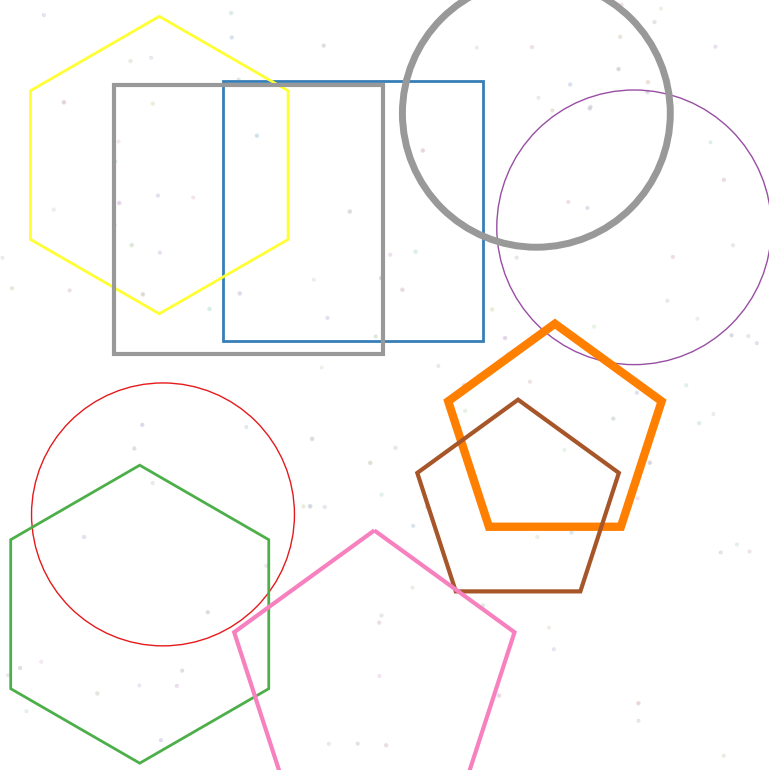[{"shape": "circle", "thickness": 0.5, "radius": 0.85, "center": [0.212, 0.332]}, {"shape": "square", "thickness": 1, "radius": 0.84, "center": [0.459, 0.726]}, {"shape": "hexagon", "thickness": 1, "radius": 0.97, "center": [0.181, 0.202]}, {"shape": "circle", "thickness": 0.5, "radius": 0.89, "center": [0.824, 0.705]}, {"shape": "pentagon", "thickness": 3, "radius": 0.73, "center": [0.721, 0.434]}, {"shape": "hexagon", "thickness": 1, "radius": 0.97, "center": [0.207, 0.786]}, {"shape": "pentagon", "thickness": 1.5, "radius": 0.69, "center": [0.673, 0.343]}, {"shape": "pentagon", "thickness": 1.5, "radius": 0.96, "center": [0.486, 0.12]}, {"shape": "square", "thickness": 1.5, "radius": 0.87, "center": [0.323, 0.715]}, {"shape": "circle", "thickness": 2.5, "radius": 0.87, "center": [0.697, 0.853]}]